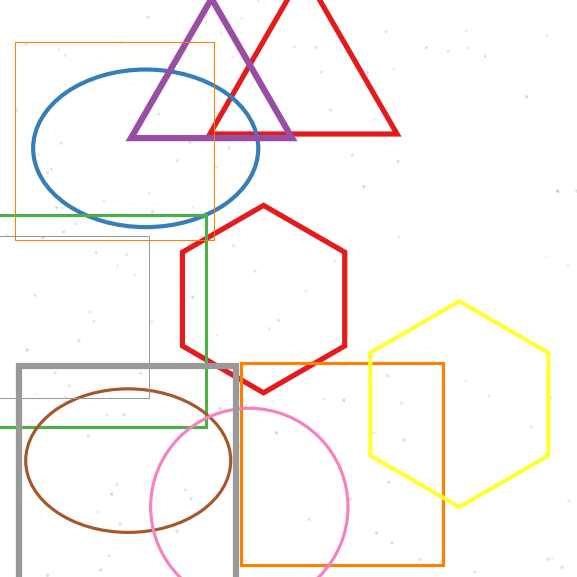[{"shape": "hexagon", "thickness": 2.5, "radius": 0.81, "center": [0.456, 0.481]}, {"shape": "triangle", "thickness": 2.5, "radius": 0.94, "center": [0.525, 0.861]}, {"shape": "oval", "thickness": 2, "radius": 0.97, "center": [0.252, 0.742]}, {"shape": "square", "thickness": 1.5, "radius": 0.92, "center": [0.172, 0.443]}, {"shape": "triangle", "thickness": 3, "radius": 0.81, "center": [0.366, 0.841]}, {"shape": "square", "thickness": 0.5, "radius": 0.86, "center": [0.198, 0.755]}, {"shape": "square", "thickness": 1.5, "radius": 0.87, "center": [0.592, 0.196]}, {"shape": "hexagon", "thickness": 2, "radius": 0.89, "center": [0.795, 0.299]}, {"shape": "oval", "thickness": 1.5, "radius": 0.89, "center": [0.222, 0.202]}, {"shape": "circle", "thickness": 1.5, "radius": 0.85, "center": [0.432, 0.121]}, {"shape": "square", "thickness": 3, "radius": 0.94, "center": [0.221, 0.179]}, {"shape": "square", "thickness": 0.5, "radius": 0.7, "center": [0.118, 0.45]}]